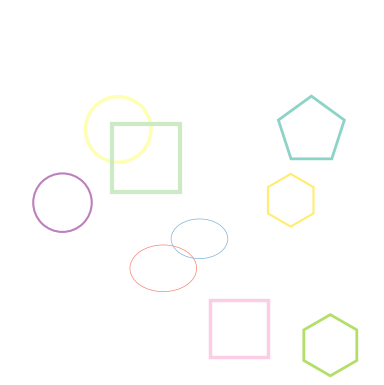[{"shape": "pentagon", "thickness": 2, "radius": 0.45, "center": [0.809, 0.66]}, {"shape": "circle", "thickness": 2.5, "radius": 0.43, "center": [0.307, 0.664]}, {"shape": "oval", "thickness": 0.5, "radius": 0.43, "center": [0.424, 0.303]}, {"shape": "oval", "thickness": 0.5, "radius": 0.37, "center": [0.518, 0.38]}, {"shape": "hexagon", "thickness": 2, "radius": 0.4, "center": [0.858, 0.103]}, {"shape": "square", "thickness": 2.5, "radius": 0.37, "center": [0.621, 0.147]}, {"shape": "circle", "thickness": 1.5, "radius": 0.38, "center": [0.162, 0.474]}, {"shape": "square", "thickness": 3, "radius": 0.44, "center": [0.379, 0.589]}, {"shape": "hexagon", "thickness": 1.5, "radius": 0.34, "center": [0.755, 0.48]}]